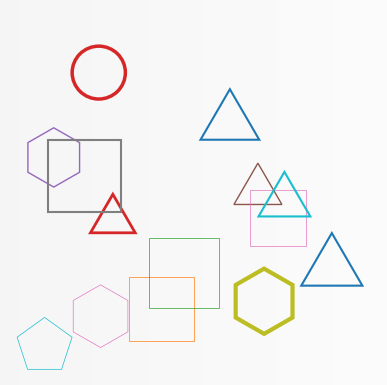[{"shape": "triangle", "thickness": 1.5, "radius": 0.46, "center": [0.856, 0.304]}, {"shape": "triangle", "thickness": 1.5, "radius": 0.44, "center": [0.593, 0.681]}, {"shape": "square", "thickness": 0.5, "radius": 0.41, "center": [0.417, 0.197]}, {"shape": "square", "thickness": 0.5, "radius": 0.46, "center": [0.475, 0.29]}, {"shape": "triangle", "thickness": 2, "radius": 0.33, "center": [0.291, 0.429]}, {"shape": "circle", "thickness": 2.5, "radius": 0.34, "center": [0.255, 0.811]}, {"shape": "hexagon", "thickness": 1, "radius": 0.38, "center": [0.139, 0.591]}, {"shape": "triangle", "thickness": 1, "radius": 0.36, "center": [0.666, 0.505]}, {"shape": "hexagon", "thickness": 0.5, "radius": 0.41, "center": [0.26, 0.179]}, {"shape": "square", "thickness": 0.5, "radius": 0.36, "center": [0.717, 0.434]}, {"shape": "square", "thickness": 1.5, "radius": 0.47, "center": [0.218, 0.542]}, {"shape": "hexagon", "thickness": 3, "radius": 0.42, "center": [0.682, 0.218]}, {"shape": "triangle", "thickness": 1.5, "radius": 0.39, "center": [0.734, 0.476]}, {"shape": "pentagon", "thickness": 0.5, "radius": 0.37, "center": [0.115, 0.101]}]